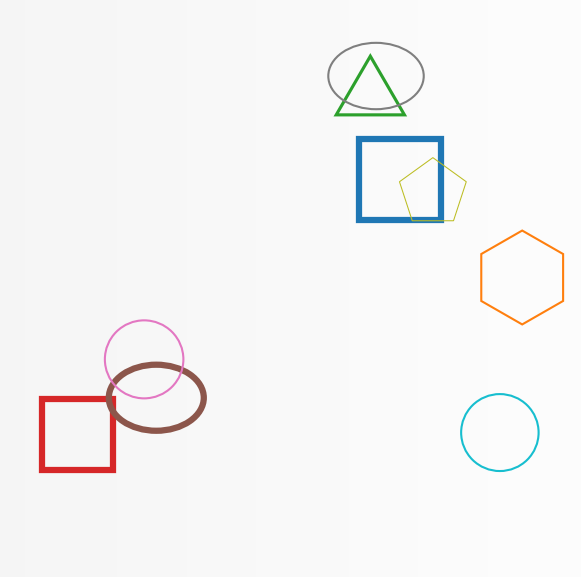[{"shape": "square", "thickness": 3, "radius": 0.35, "center": [0.688, 0.688]}, {"shape": "hexagon", "thickness": 1, "radius": 0.41, "center": [0.898, 0.519]}, {"shape": "triangle", "thickness": 1.5, "radius": 0.34, "center": [0.637, 0.834]}, {"shape": "square", "thickness": 3, "radius": 0.31, "center": [0.134, 0.246]}, {"shape": "oval", "thickness": 3, "radius": 0.41, "center": [0.269, 0.31]}, {"shape": "circle", "thickness": 1, "radius": 0.34, "center": [0.248, 0.377]}, {"shape": "oval", "thickness": 1, "radius": 0.41, "center": [0.647, 0.867]}, {"shape": "pentagon", "thickness": 0.5, "radius": 0.3, "center": [0.745, 0.666]}, {"shape": "circle", "thickness": 1, "radius": 0.33, "center": [0.86, 0.25]}]